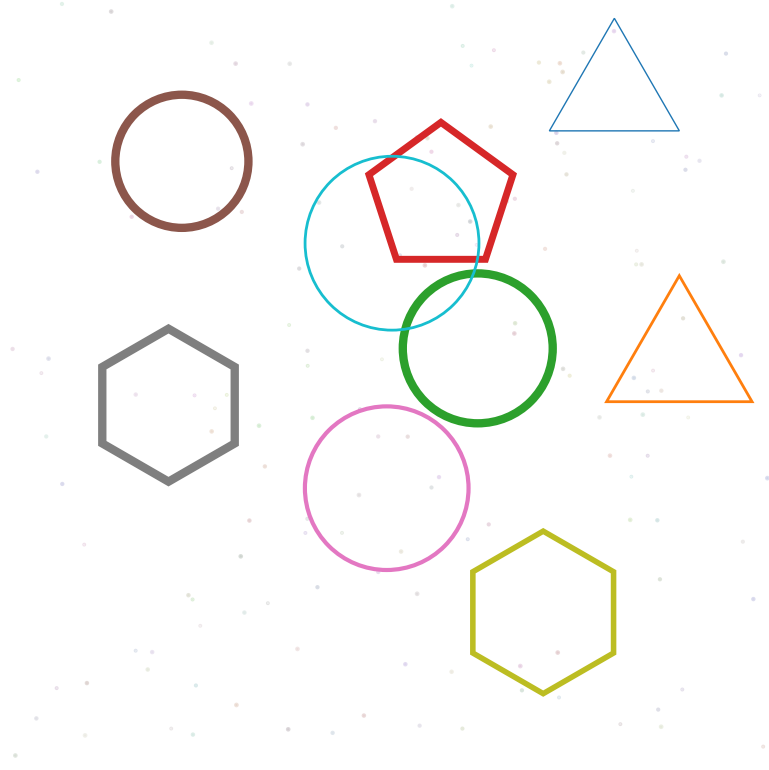[{"shape": "triangle", "thickness": 0.5, "radius": 0.49, "center": [0.798, 0.879]}, {"shape": "triangle", "thickness": 1, "radius": 0.55, "center": [0.882, 0.533]}, {"shape": "circle", "thickness": 3, "radius": 0.49, "center": [0.62, 0.548]}, {"shape": "pentagon", "thickness": 2.5, "radius": 0.49, "center": [0.573, 0.743]}, {"shape": "circle", "thickness": 3, "radius": 0.43, "center": [0.236, 0.791]}, {"shape": "circle", "thickness": 1.5, "radius": 0.53, "center": [0.502, 0.366]}, {"shape": "hexagon", "thickness": 3, "radius": 0.5, "center": [0.219, 0.474]}, {"shape": "hexagon", "thickness": 2, "radius": 0.53, "center": [0.705, 0.205]}, {"shape": "circle", "thickness": 1, "radius": 0.56, "center": [0.509, 0.684]}]